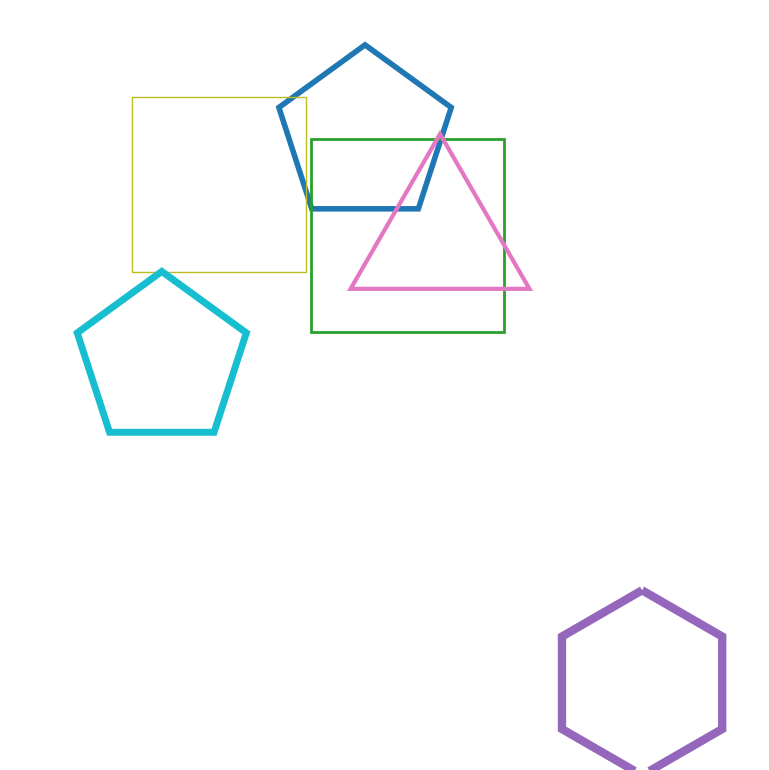[{"shape": "pentagon", "thickness": 2, "radius": 0.59, "center": [0.474, 0.824]}, {"shape": "square", "thickness": 1, "radius": 0.62, "center": [0.529, 0.694]}, {"shape": "hexagon", "thickness": 3, "radius": 0.6, "center": [0.834, 0.113]}, {"shape": "triangle", "thickness": 1.5, "radius": 0.67, "center": [0.571, 0.692]}, {"shape": "square", "thickness": 0.5, "radius": 0.57, "center": [0.284, 0.76]}, {"shape": "pentagon", "thickness": 2.5, "radius": 0.58, "center": [0.21, 0.532]}]